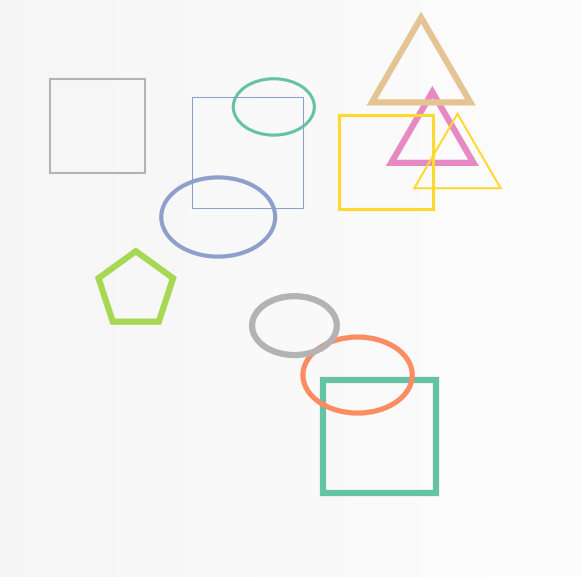[{"shape": "oval", "thickness": 1.5, "radius": 0.35, "center": [0.471, 0.814]}, {"shape": "square", "thickness": 3, "radius": 0.49, "center": [0.653, 0.243]}, {"shape": "oval", "thickness": 2.5, "radius": 0.47, "center": [0.615, 0.35]}, {"shape": "square", "thickness": 0.5, "radius": 0.48, "center": [0.425, 0.735]}, {"shape": "oval", "thickness": 2, "radius": 0.49, "center": [0.375, 0.623]}, {"shape": "triangle", "thickness": 3, "radius": 0.41, "center": [0.744, 0.758]}, {"shape": "pentagon", "thickness": 3, "radius": 0.34, "center": [0.234, 0.497]}, {"shape": "triangle", "thickness": 1, "radius": 0.43, "center": [0.787, 0.716]}, {"shape": "square", "thickness": 1.5, "radius": 0.4, "center": [0.665, 0.719]}, {"shape": "triangle", "thickness": 3, "radius": 0.49, "center": [0.724, 0.871]}, {"shape": "oval", "thickness": 3, "radius": 0.36, "center": [0.507, 0.435]}, {"shape": "square", "thickness": 1, "radius": 0.41, "center": [0.168, 0.781]}]